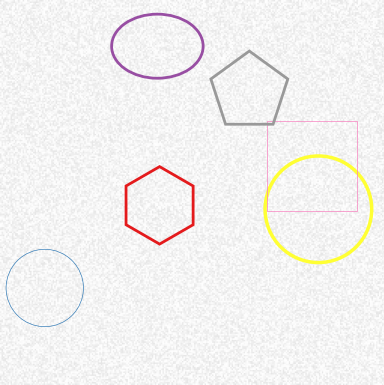[{"shape": "hexagon", "thickness": 2, "radius": 0.5, "center": [0.415, 0.467]}, {"shape": "circle", "thickness": 0.5, "radius": 0.5, "center": [0.116, 0.252]}, {"shape": "oval", "thickness": 2, "radius": 0.59, "center": [0.409, 0.88]}, {"shape": "circle", "thickness": 2.5, "radius": 0.69, "center": [0.827, 0.456]}, {"shape": "square", "thickness": 0.5, "radius": 0.58, "center": [0.811, 0.568]}, {"shape": "pentagon", "thickness": 2, "radius": 0.53, "center": [0.648, 0.762]}]